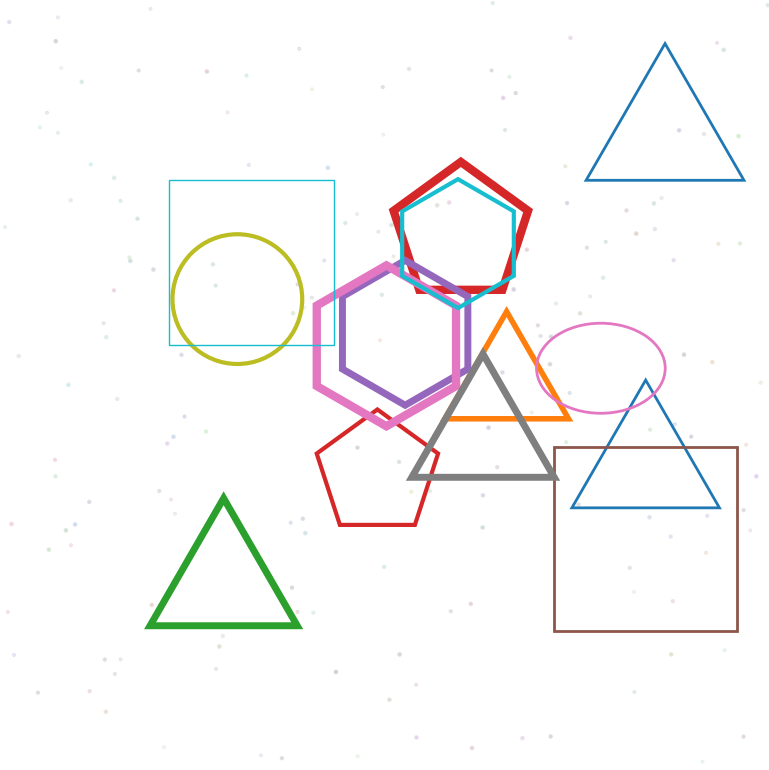[{"shape": "triangle", "thickness": 1, "radius": 0.55, "center": [0.839, 0.396]}, {"shape": "triangle", "thickness": 1, "radius": 0.59, "center": [0.864, 0.825]}, {"shape": "triangle", "thickness": 2, "radius": 0.46, "center": [0.658, 0.503]}, {"shape": "triangle", "thickness": 2.5, "radius": 0.55, "center": [0.29, 0.243]}, {"shape": "pentagon", "thickness": 1.5, "radius": 0.41, "center": [0.49, 0.385]}, {"shape": "pentagon", "thickness": 3, "radius": 0.46, "center": [0.598, 0.698]}, {"shape": "hexagon", "thickness": 2.5, "radius": 0.47, "center": [0.526, 0.568]}, {"shape": "square", "thickness": 1, "radius": 0.6, "center": [0.838, 0.3]}, {"shape": "hexagon", "thickness": 3, "radius": 0.52, "center": [0.502, 0.551]}, {"shape": "oval", "thickness": 1, "radius": 0.42, "center": [0.78, 0.522]}, {"shape": "triangle", "thickness": 2.5, "radius": 0.53, "center": [0.627, 0.434]}, {"shape": "circle", "thickness": 1.5, "radius": 0.42, "center": [0.308, 0.612]}, {"shape": "square", "thickness": 0.5, "radius": 0.53, "center": [0.327, 0.659]}, {"shape": "hexagon", "thickness": 1.5, "radius": 0.42, "center": [0.595, 0.684]}]